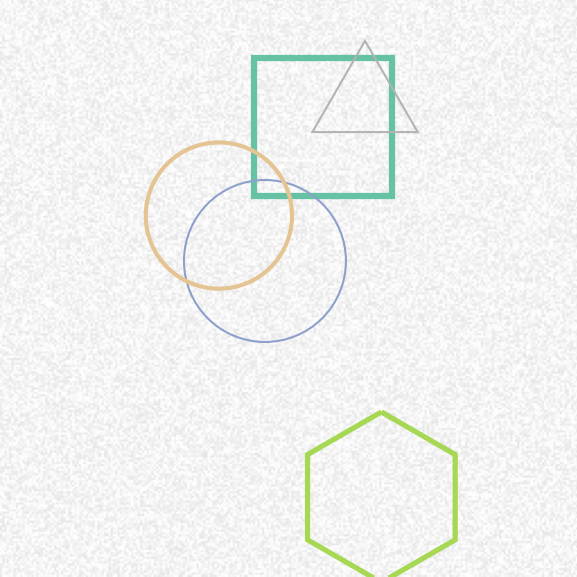[{"shape": "square", "thickness": 3, "radius": 0.6, "center": [0.559, 0.78]}, {"shape": "circle", "thickness": 1, "radius": 0.7, "center": [0.459, 0.547]}, {"shape": "hexagon", "thickness": 2.5, "radius": 0.74, "center": [0.66, 0.138]}, {"shape": "circle", "thickness": 2, "radius": 0.63, "center": [0.379, 0.626]}, {"shape": "triangle", "thickness": 1, "radius": 0.53, "center": [0.632, 0.823]}]